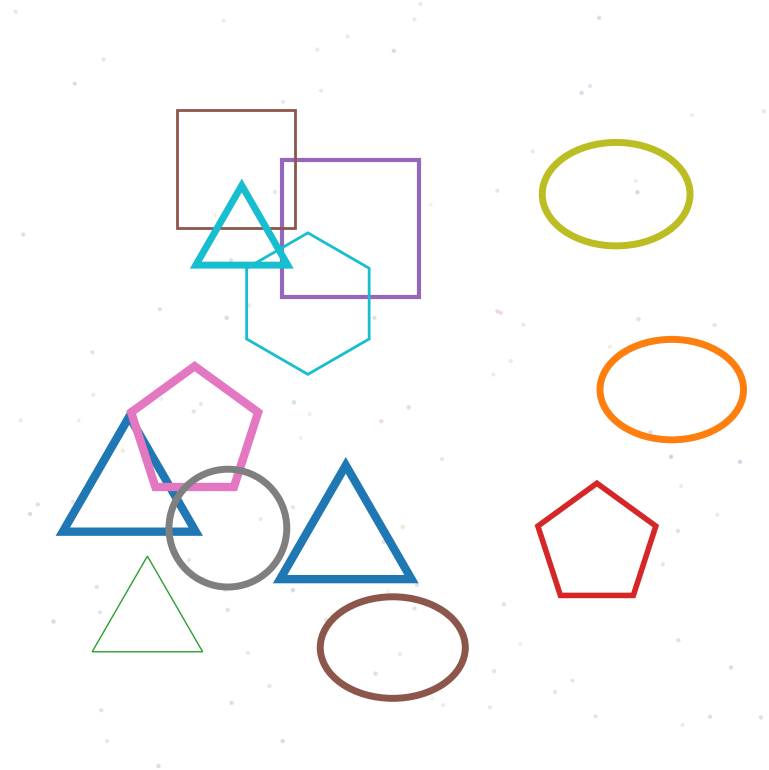[{"shape": "triangle", "thickness": 3, "radius": 0.49, "center": [0.449, 0.297]}, {"shape": "triangle", "thickness": 3, "radius": 0.5, "center": [0.168, 0.359]}, {"shape": "oval", "thickness": 2.5, "radius": 0.47, "center": [0.872, 0.494]}, {"shape": "triangle", "thickness": 0.5, "radius": 0.41, "center": [0.191, 0.195]}, {"shape": "pentagon", "thickness": 2, "radius": 0.4, "center": [0.775, 0.292]}, {"shape": "square", "thickness": 1.5, "radius": 0.45, "center": [0.455, 0.703]}, {"shape": "square", "thickness": 1, "radius": 0.38, "center": [0.307, 0.781]}, {"shape": "oval", "thickness": 2.5, "radius": 0.47, "center": [0.51, 0.159]}, {"shape": "pentagon", "thickness": 3, "radius": 0.43, "center": [0.253, 0.438]}, {"shape": "circle", "thickness": 2.5, "radius": 0.38, "center": [0.296, 0.314]}, {"shape": "oval", "thickness": 2.5, "radius": 0.48, "center": [0.8, 0.748]}, {"shape": "triangle", "thickness": 2.5, "radius": 0.34, "center": [0.314, 0.69]}, {"shape": "hexagon", "thickness": 1, "radius": 0.46, "center": [0.4, 0.606]}]